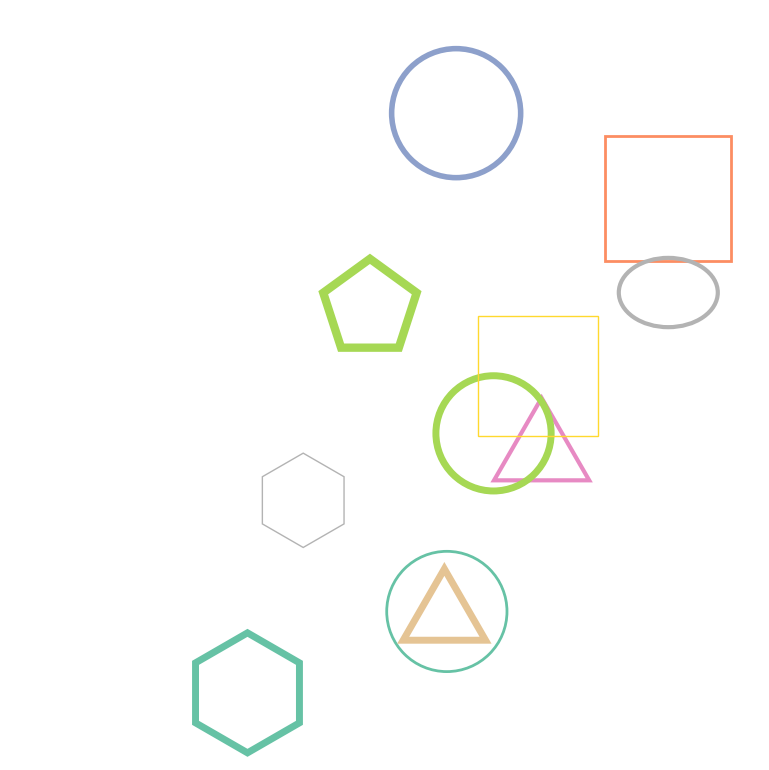[{"shape": "circle", "thickness": 1, "radius": 0.39, "center": [0.58, 0.206]}, {"shape": "hexagon", "thickness": 2.5, "radius": 0.39, "center": [0.321, 0.1]}, {"shape": "square", "thickness": 1, "radius": 0.41, "center": [0.868, 0.742]}, {"shape": "circle", "thickness": 2, "radius": 0.42, "center": [0.592, 0.853]}, {"shape": "triangle", "thickness": 1.5, "radius": 0.36, "center": [0.703, 0.412]}, {"shape": "circle", "thickness": 2.5, "radius": 0.37, "center": [0.641, 0.437]}, {"shape": "pentagon", "thickness": 3, "radius": 0.32, "center": [0.48, 0.6]}, {"shape": "square", "thickness": 0.5, "radius": 0.39, "center": [0.699, 0.512]}, {"shape": "triangle", "thickness": 2.5, "radius": 0.31, "center": [0.577, 0.199]}, {"shape": "oval", "thickness": 1.5, "radius": 0.32, "center": [0.868, 0.62]}, {"shape": "hexagon", "thickness": 0.5, "radius": 0.31, "center": [0.394, 0.35]}]